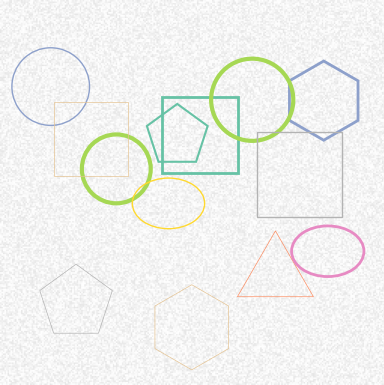[{"shape": "square", "thickness": 2, "radius": 0.5, "center": [0.52, 0.649]}, {"shape": "pentagon", "thickness": 1.5, "radius": 0.42, "center": [0.46, 0.647]}, {"shape": "triangle", "thickness": 0.5, "radius": 0.57, "center": [0.715, 0.286]}, {"shape": "circle", "thickness": 1, "radius": 0.5, "center": [0.132, 0.775]}, {"shape": "hexagon", "thickness": 2, "radius": 0.51, "center": [0.841, 0.739]}, {"shape": "oval", "thickness": 2, "radius": 0.47, "center": [0.851, 0.347]}, {"shape": "circle", "thickness": 3, "radius": 0.45, "center": [0.302, 0.561]}, {"shape": "circle", "thickness": 3, "radius": 0.53, "center": [0.655, 0.741]}, {"shape": "oval", "thickness": 1, "radius": 0.47, "center": [0.438, 0.472]}, {"shape": "hexagon", "thickness": 0.5, "radius": 0.55, "center": [0.498, 0.15]}, {"shape": "square", "thickness": 0.5, "radius": 0.48, "center": [0.237, 0.638]}, {"shape": "pentagon", "thickness": 0.5, "radius": 0.5, "center": [0.198, 0.215]}, {"shape": "square", "thickness": 1, "radius": 0.55, "center": [0.778, 0.546]}]